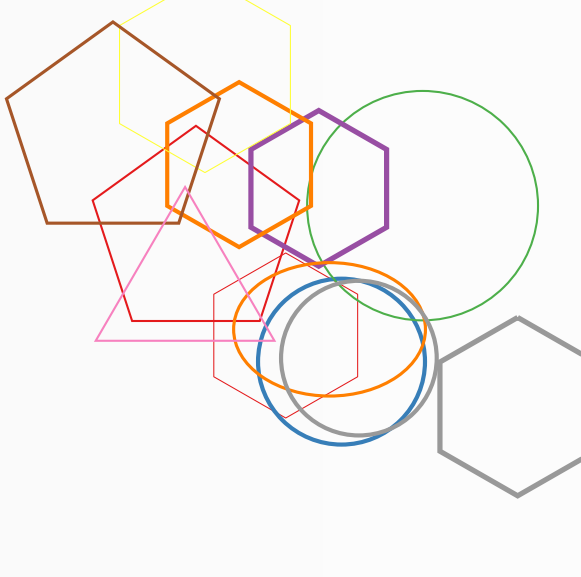[{"shape": "pentagon", "thickness": 1, "radius": 0.93, "center": [0.337, 0.594]}, {"shape": "hexagon", "thickness": 0.5, "radius": 0.71, "center": [0.492, 0.418]}, {"shape": "circle", "thickness": 2, "radius": 0.72, "center": [0.588, 0.373]}, {"shape": "circle", "thickness": 1, "radius": 0.99, "center": [0.727, 0.643]}, {"shape": "hexagon", "thickness": 2.5, "radius": 0.67, "center": [0.548, 0.673]}, {"shape": "hexagon", "thickness": 2, "radius": 0.71, "center": [0.411, 0.714]}, {"shape": "oval", "thickness": 1.5, "radius": 0.83, "center": [0.567, 0.429]}, {"shape": "hexagon", "thickness": 0.5, "radius": 0.85, "center": [0.353, 0.87]}, {"shape": "pentagon", "thickness": 1.5, "radius": 0.96, "center": [0.194, 0.769]}, {"shape": "triangle", "thickness": 1, "radius": 0.89, "center": [0.318, 0.498]}, {"shape": "circle", "thickness": 2, "radius": 0.67, "center": [0.617, 0.379]}, {"shape": "hexagon", "thickness": 2.5, "radius": 0.77, "center": [0.891, 0.295]}]